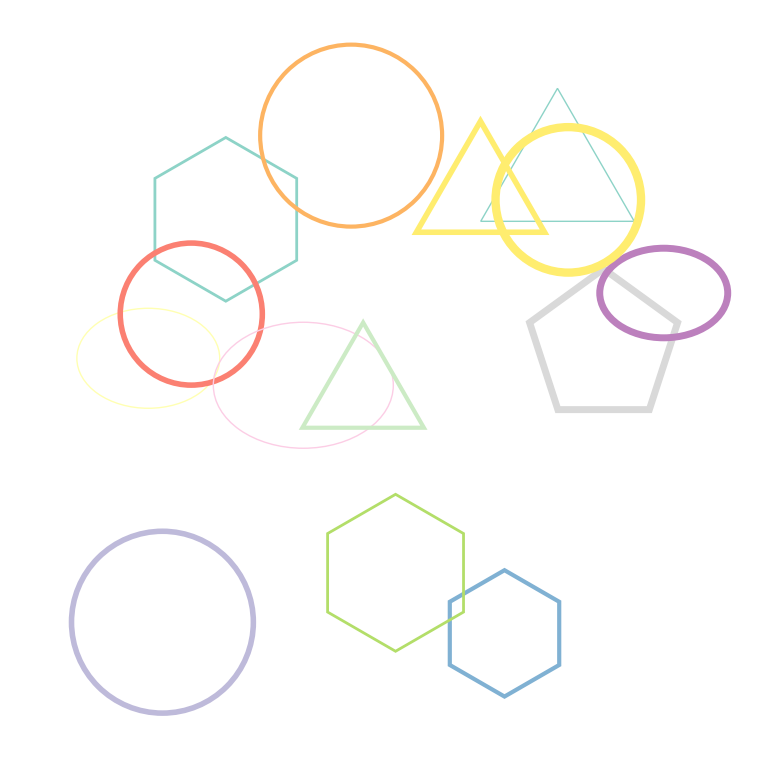[{"shape": "hexagon", "thickness": 1, "radius": 0.53, "center": [0.293, 0.715]}, {"shape": "triangle", "thickness": 0.5, "radius": 0.58, "center": [0.724, 0.77]}, {"shape": "oval", "thickness": 0.5, "radius": 0.46, "center": [0.193, 0.535]}, {"shape": "circle", "thickness": 2, "radius": 0.59, "center": [0.211, 0.192]}, {"shape": "circle", "thickness": 2, "radius": 0.46, "center": [0.248, 0.592]}, {"shape": "hexagon", "thickness": 1.5, "radius": 0.41, "center": [0.655, 0.177]}, {"shape": "circle", "thickness": 1.5, "radius": 0.59, "center": [0.456, 0.824]}, {"shape": "hexagon", "thickness": 1, "radius": 0.51, "center": [0.514, 0.256]}, {"shape": "oval", "thickness": 0.5, "radius": 0.58, "center": [0.394, 0.5]}, {"shape": "pentagon", "thickness": 2.5, "radius": 0.51, "center": [0.784, 0.55]}, {"shape": "oval", "thickness": 2.5, "radius": 0.42, "center": [0.862, 0.619]}, {"shape": "triangle", "thickness": 1.5, "radius": 0.46, "center": [0.472, 0.49]}, {"shape": "circle", "thickness": 3, "radius": 0.47, "center": [0.738, 0.74]}, {"shape": "triangle", "thickness": 2, "radius": 0.48, "center": [0.624, 0.746]}]